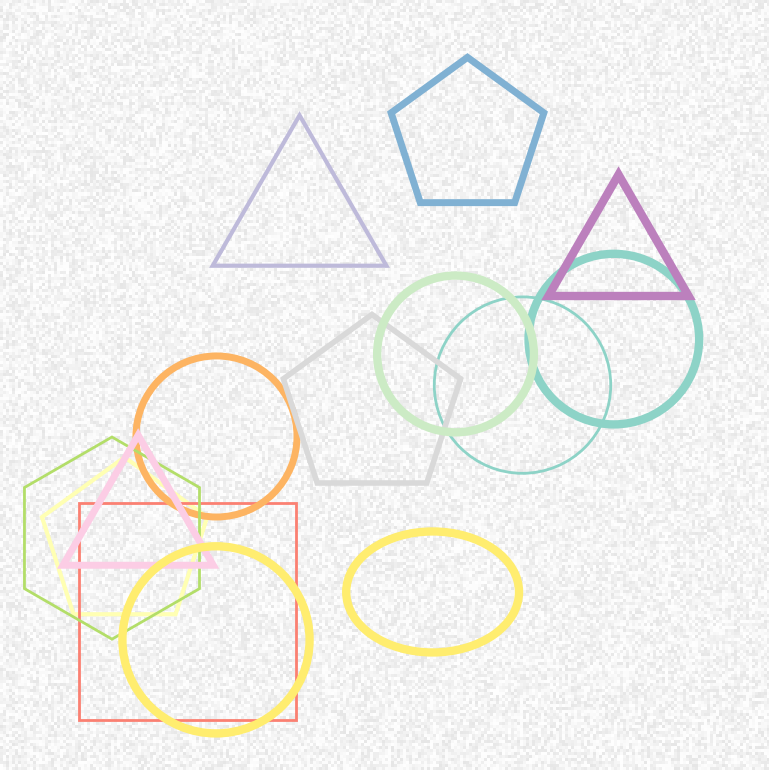[{"shape": "circle", "thickness": 1, "radius": 0.57, "center": [0.679, 0.5]}, {"shape": "circle", "thickness": 3, "radius": 0.55, "center": [0.797, 0.56]}, {"shape": "pentagon", "thickness": 1.5, "radius": 0.56, "center": [0.162, 0.294]}, {"shape": "triangle", "thickness": 1.5, "radius": 0.65, "center": [0.389, 0.72]}, {"shape": "square", "thickness": 1, "radius": 0.7, "center": [0.244, 0.206]}, {"shape": "pentagon", "thickness": 2.5, "radius": 0.52, "center": [0.607, 0.821]}, {"shape": "circle", "thickness": 2.5, "radius": 0.52, "center": [0.281, 0.433]}, {"shape": "hexagon", "thickness": 1, "radius": 0.66, "center": [0.145, 0.301]}, {"shape": "triangle", "thickness": 2.5, "radius": 0.56, "center": [0.179, 0.322]}, {"shape": "pentagon", "thickness": 2, "radius": 0.6, "center": [0.483, 0.471]}, {"shape": "triangle", "thickness": 3, "radius": 0.53, "center": [0.803, 0.668]}, {"shape": "circle", "thickness": 3, "radius": 0.51, "center": [0.592, 0.54]}, {"shape": "oval", "thickness": 3, "radius": 0.56, "center": [0.562, 0.231]}, {"shape": "circle", "thickness": 3, "radius": 0.61, "center": [0.281, 0.169]}]